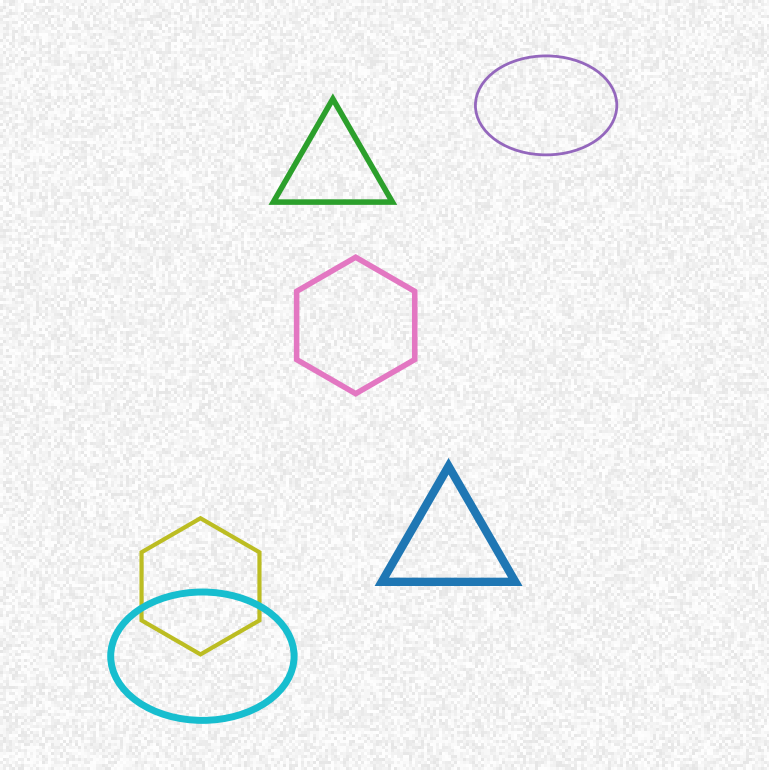[{"shape": "triangle", "thickness": 3, "radius": 0.5, "center": [0.583, 0.294]}, {"shape": "triangle", "thickness": 2, "radius": 0.45, "center": [0.432, 0.782]}, {"shape": "oval", "thickness": 1, "radius": 0.46, "center": [0.709, 0.863]}, {"shape": "hexagon", "thickness": 2, "radius": 0.44, "center": [0.462, 0.577]}, {"shape": "hexagon", "thickness": 1.5, "radius": 0.44, "center": [0.26, 0.239]}, {"shape": "oval", "thickness": 2.5, "radius": 0.6, "center": [0.263, 0.148]}]